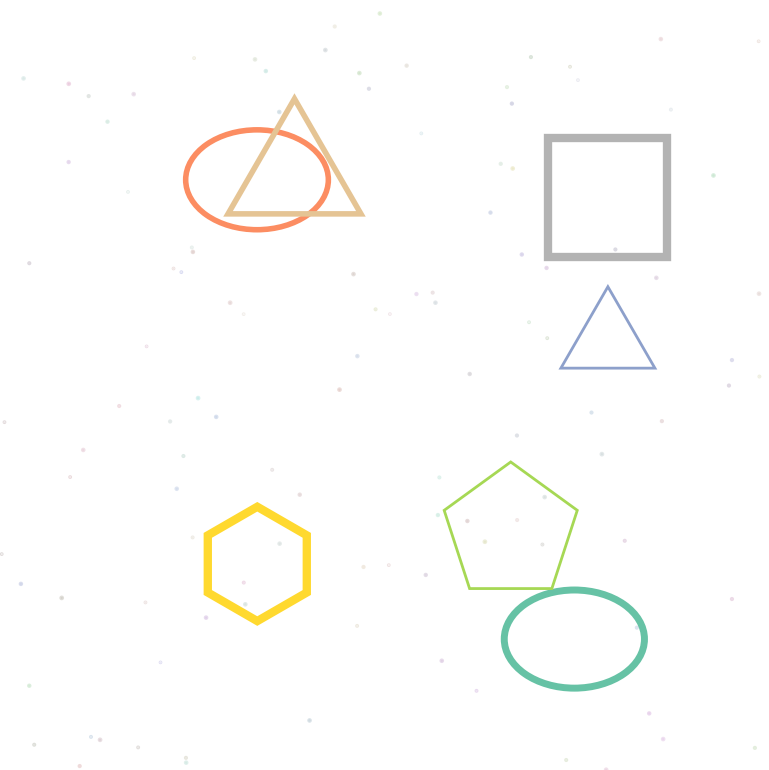[{"shape": "oval", "thickness": 2.5, "radius": 0.46, "center": [0.746, 0.17]}, {"shape": "oval", "thickness": 2, "radius": 0.46, "center": [0.334, 0.767]}, {"shape": "triangle", "thickness": 1, "radius": 0.35, "center": [0.789, 0.557]}, {"shape": "pentagon", "thickness": 1, "radius": 0.45, "center": [0.663, 0.309]}, {"shape": "hexagon", "thickness": 3, "radius": 0.37, "center": [0.334, 0.268]}, {"shape": "triangle", "thickness": 2, "radius": 0.5, "center": [0.382, 0.772]}, {"shape": "square", "thickness": 3, "radius": 0.39, "center": [0.789, 0.744]}]